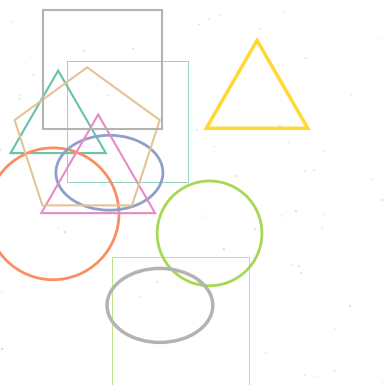[{"shape": "square", "thickness": 0.5, "radius": 0.78, "center": [0.331, 0.685]}, {"shape": "triangle", "thickness": 1.5, "radius": 0.71, "center": [0.151, 0.674]}, {"shape": "circle", "thickness": 2, "radius": 0.86, "center": [0.138, 0.445]}, {"shape": "oval", "thickness": 2, "radius": 0.69, "center": [0.284, 0.551]}, {"shape": "triangle", "thickness": 1.5, "radius": 0.85, "center": [0.255, 0.532]}, {"shape": "circle", "thickness": 2, "radius": 0.68, "center": [0.544, 0.394]}, {"shape": "square", "thickness": 0.5, "radius": 0.89, "center": [0.469, 0.155]}, {"shape": "triangle", "thickness": 2.5, "radius": 0.76, "center": [0.668, 0.743]}, {"shape": "pentagon", "thickness": 1.5, "radius": 0.99, "center": [0.226, 0.627]}, {"shape": "oval", "thickness": 2.5, "radius": 0.69, "center": [0.415, 0.207]}, {"shape": "square", "thickness": 1.5, "radius": 0.77, "center": [0.265, 0.819]}]